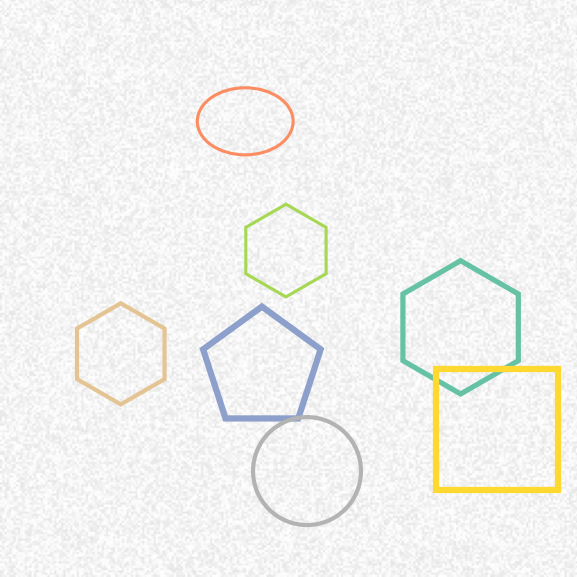[{"shape": "hexagon", "thickness": 2.5, "radius": 0.58, "center": [0.798, 0.432]}, {"shape": "oval", "thickness": 1.5, "radius": 0.41, "center": [0.425, 0.789]}, {"shape": "pentagon", "thickness": 3, "radius": 0.54, "center": [0.453, 0.361]}, {"shape": "hexagon", "thickness": 1.5, "radius": 0.4, "center": [0.495, 0.565]}, {"shape": "square", "thickness": 3, "radius": 0.52, "center": [0.861, 0.255]}, {"shape": "hexagon", "thickness": 2, "radius": 0.44, "center": [0.209, 0.386]}, {"shape": "circle", "thickness": 2, "radius": 0.47, "center": [0.532, 0.183]}]